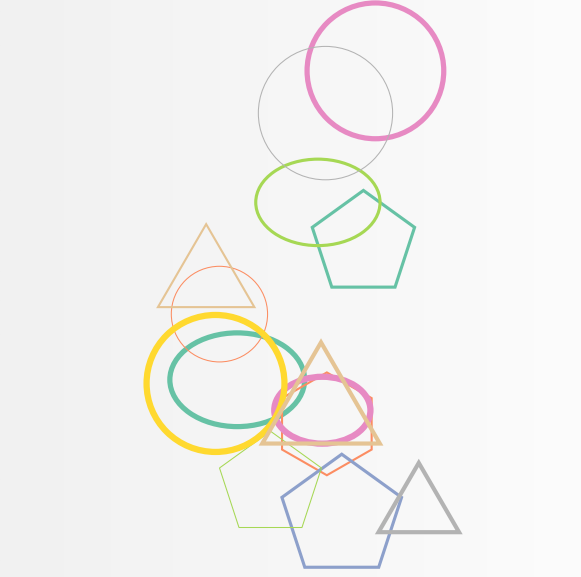[{"shape": "oval", "thickness": 2.5, "radius": 0.58, "center": [0.408, 0.342]}, {"shape": "pentagon", "thickness": 1.5, "radius": 0.46, "center": [0.625, 0.577]}, {"shape": "circle", "thickness": 0.5, "radius": 0.41, "center": [0.378, 0.455]}, {"shape": "hexagon", "thickness": 1, "radius": 0.45, "center": [0.562, 0.265]}, {"shape": "pentagon", "thickness": 1.5, "radius": 0.54, "center": [0.588, 0.104]}, {"shape": "circle", "thickness": 2.5, "radius": 0.59, "center": [0.646, 0.876]}, {"shape": "oval", "thickness": 3, "radius": 0.41, "center": [0.555, 0.289]}, {"shape": "pentagon", "thickness": 0.5, "radius": 0.46, "center": [0.465, 0.16]}, {"shape": "oval", "thickness": 1.5, "radius": 0.53, "center": [0.547, 0.649]}, {"shape": "circle", "thickness": 3, "radius": 0.59, "center": [0.371, 0.335]}, {"shape": "triangle", "thickness": 2, "radius": 0.58, "center": [0.552, 0.289]}, {"shape": "triangle", "thickness": 1, "radius": 0.48, "center": [0.355, 0.515]}, {"shape": "circle", "thickness": 0.5, "radius": 0.58, "center": [0.56, 0.803]}, {"shape": "triangle", "thickness": 2, "radius": 0.4, "center": [0.72, 0.118]}]